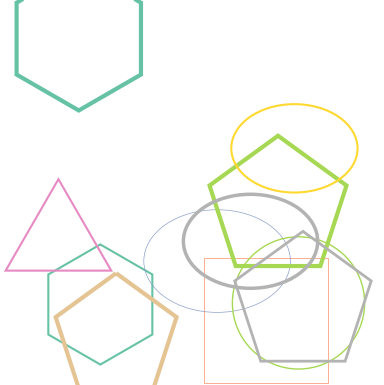[{"shape": "hexagon", "thickness": 3, "radius": 0.93, "center": [0.205, 0.9]}, {"shape": "hexagon", "thickness": 1.5, "radius": 0.78, "center": [0.261, 0.209]}, {"shape": "square", "thickness": 0.5, "radius": 0.81, "center": [0.691, 0.168]}, {"shape": "oval", "thickness": 0.5, "radius": 0.95, "center": [0.564, 0.322]}, {"shape": "triangle", "thickness": 1.5, "radius": 0.79, "center": [0.152, 0.376]}, {"shape": "circle", "thickness": 1, "radius": 0.86, "center": [0.775, 0.213]}, {"shape": "pentagon", "thickness": 3, "radius": 0.94, "center": [0.722, 0.46]}, {"shape": "oval", "thickness": 1.5, "radius": 0.82, "center": [0.765, 0.615]}, {"shape": "pentagon", "thickness": 3, "radius": 0.83, "center": [0.302, 0.125]}, {"shape": "oval", "thickness": 2.5, "radius": 0.87, "center": [0.651, 0.373]}, {"shape": "pentagon", "thickness": 2, "radius": 0.93, "center": [0.787, 0.213]}]